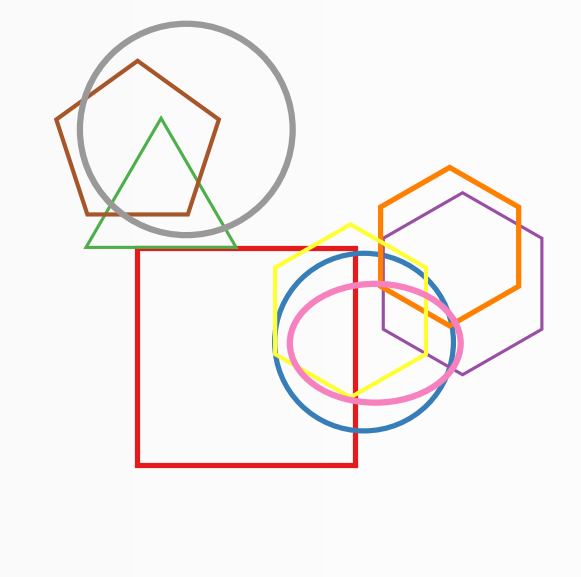[{"shape": "square", "thickness": 2.5, "radius": 0.94, "center": [0.423, 0.382]}, {"shape": "circle", "thickness": 2.5, "radius": 0.77, "center": [0.626, 0.407]}, {"shape": "triangle", "thickness": 1.5, "radius": 0.75, "center": [0.277, 0.645]}, {"shape": "hexagon", "thickness": 1.5, "radius": 0.79, "center": [0.796, 0.508]}, {"shape": "hexagon", "thickness": 2.5, "radius": 0.69, "center": [0.774, 0.572]}, {"shape": "hexagon", "thickness": 2, "radius": 0.75, "center": [0.603, 0.461]}, {"shape": "pentagon", "thickness": 2, "radius": 0.74, "center": [0.237, 0.747]}, {"shape": "oval", "thickness": 3, "radius": 0.73, "center": [0.646, 0.405]}, {"shape": "circle", "thickness": 3, "radius": 0.92, "center": [0.321, 0.775]}]